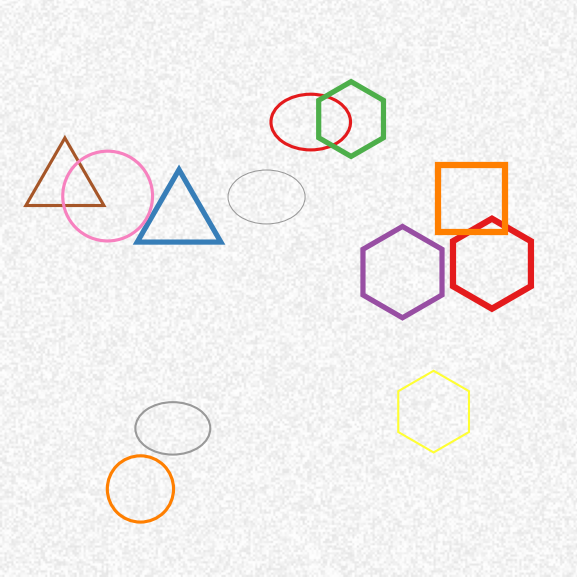[{"shape": "hexagon", "thickness": 3, "radius": 0.39, "center": [0.852, 0.543]}, {"shape": "oval", "thickness": 1.5, "radius": 0.34, "center": [0.538, 0.788]}, {"shape": "triangle", "thickness": 2.5, "radius": 0.42, "center": [0.31, 0.622]}, {"shape": "hexagon", "thickness": 2.5, "radius": 0.32, "center": [0.608, 0.793]}, {"shape": "hexagon", "thickness": 2.5, "radius": 0.4, "center": [0.697, 0.528]}, {"shape": "circle", "thickness": 1.5, "radius": 0.29, "center": [0.243, 0.152]}, {"shape": "square", "thickness": 3, "radius": 0.29, "center": [0.816, 0.655]}, {"shape": "hexagon", "thickness": 1, "radius": 0.35, "center": [0.751, 0.286]}, {"shape": "triangle", "thickness": 1.5, "radius": 0.39, "center": [0.112, 0.682]}, {"shape": "circle", "thickness": 1.5, "radius": 0.39, "center": [0.186, 0.66]}, {"shape": "oval", "thickness": 1, "radius": 0.32, "center": [0.299, 0.257]}, {"shape": "oval", "thickness": 0.5, "radius": 0.33, "center": [0.462, 0.658]}]